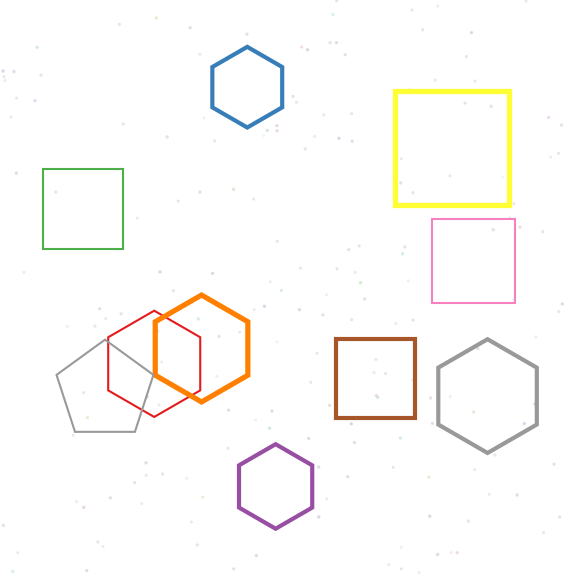[{"shape": "hexagon", "thickness": 1, "radius": 0.46, "center": [0.267, 0.369]}, {"shape": "hexagon", "thickness": 2, "radius": 0.35, "center": [0.428, 0.848]}, {"shape": "square", "thickness": 1, "radius": 0.35, "center": [0.144, 0.637]}, {"shape": "hexagon", "thickness": 2, "radius": 0.37, "center": [0.477, 0.157]}, {"shape": "hexagon", "thickness": 2.5, "radius": 0.46, "center": [0.349, 0.396]}, {"shape": "square", "thickness": 2.5, "radius": 0.49, "center": [0.782, 0.743]}, {"shape": "square", "thickness": 2, "radius": 0.34, "center": [0.649, 0.343]}, {"shape": "square", "thickness": 1, "radius": 0.36, "center": [0.82, 0.547]}, {"shape": "pentagon", "thickness": 1, "radius": 0.44, "center": [0.182, 0.323]}, {"shape": "hexagon", "thickness": 2, "radius": 0.49, "center": [0.844, 0.313]}]